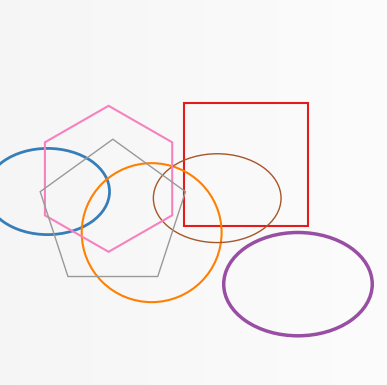[{"shape": "square", "thickness": 1.5, "radius": 0.8, "center": [0.635, 0.573]}, {"shape": "oval", "thickness": 2, "radius": 0.8, "center": [0.123, 0.503]}, {"shape": "oval", "thickness": 2.5, "radius": 0.96, "center": [0.769, 0.262]}, {"shape": "circle", "thickness": 1.5, "radius": 0.9, "center": [0.391, 0.396]}, {"shape": "oval", "thickness": 1, "radius": 0.82, "center": [0.561, 0.485]}, {"shape": "hexagon", "thickness": 1.5, "radius": 0.95, "center": [0.28, 0.536]}, {"shape": "pentagon", "thickness": 1, "radius": 0.99, "center": [0.291, 0.441]}]